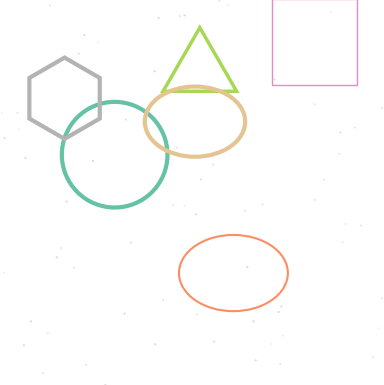[{"shape": "circle", "thickness": 3, "radius": 0.69, "center": [0.298, 0.598]}, {"shape": "oval", "thickness": 1.5, "radius": 0.71, "center": [0.606, 0.291]}, {"shape": "square", "thickness": 1, "radius": 0.56, "center": [0.817, 0.891]}, {"shape": "triangle", "thickness": 2.5, "radius": 0.55, "center": [0.519, 0.818]}, {"shape": "oval", "thickness": 3, "radius": 0.65, "center": [0.506, 0.684]}, {"shape": "hexagon", "thickness": 3, "radius": 0.53, "center": [0.168, 0.745]}]